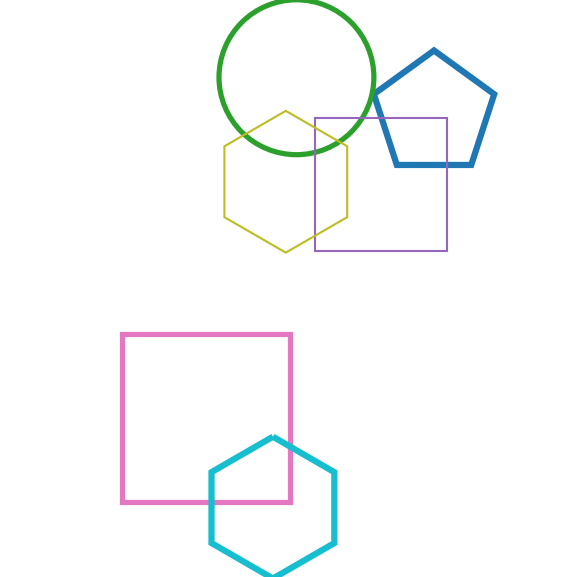[{"shape": "pentagon", "thickness": 3, "radius": 0.55, "center": [0.752, 0.802]}, {"shape": "circle", "thickness": 2.5, "radius": 0.67, "center": [0.513, 0.865]}, {"shape": "square", "thickness": 1, "radius": 0.57, "center": [0.66, 0.679]}, {"shape": "square", "thickness": 2.5, "radius": 0.73, "center": [0.357, 0.275]}, {"shape": "hexagon", "thickness": 1, "radius": 0.61, "center": [0.495, 0.684]}, {"shape": "hexagon", "thickness": 3, "radius": 0.61, "center": [0.473, 0.12]}]